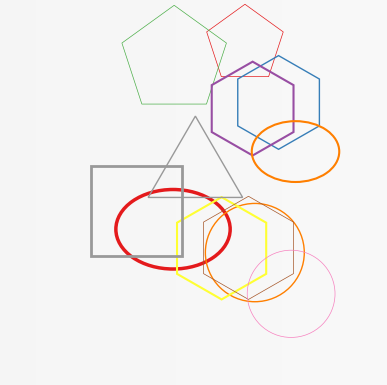[{"shape": "pentagon", "thickness": 0.5, "radius": 0.52, "center": [0.632, 0.885]}, {"shape": "oval", "thickness": 2.5, "radius": 0.74, "center": [0.446, 0.405]}, {"shape": "hexagon", "thickness": 1, "radius": 0.61, "center": [0.719, 0.734]}, {"shape": "pentagon", "thickness": 0.5, "radius": 0.71, "center": [0.449, 0.844]}, {"shape": "hexagon", "thickness": 1.5, "radius": 0.61, "center": [0.652, 0.718]}, {"shape": "oval", "thickness": 1.5, "radius": 0.56, "center": [0.763, 0.606]}, {"shape": "circle", "thickness": 1, "radius": 0.64, "center": [0.658, 0.344]}, {"shape": "hexagon", "thickness": 1.5, "radius": 0.66, "center": [0.572, 0.355]}, {"shape": "hexagon", "thickness": 0.5, "radius": 0.67, "center": [0.641, 0.356]}, {"shape": "circle", "thickness": 0.5, "radius": 0.57, "center": [0.751, 0.237]}, {"shape": "triangle", "thickness": 1, "radius": 0.7, "center": [0.504, 0.558]}, {"shape": "square", "thickness": 2, "radius": 0.58, "center": [0.352, 0.453]}]